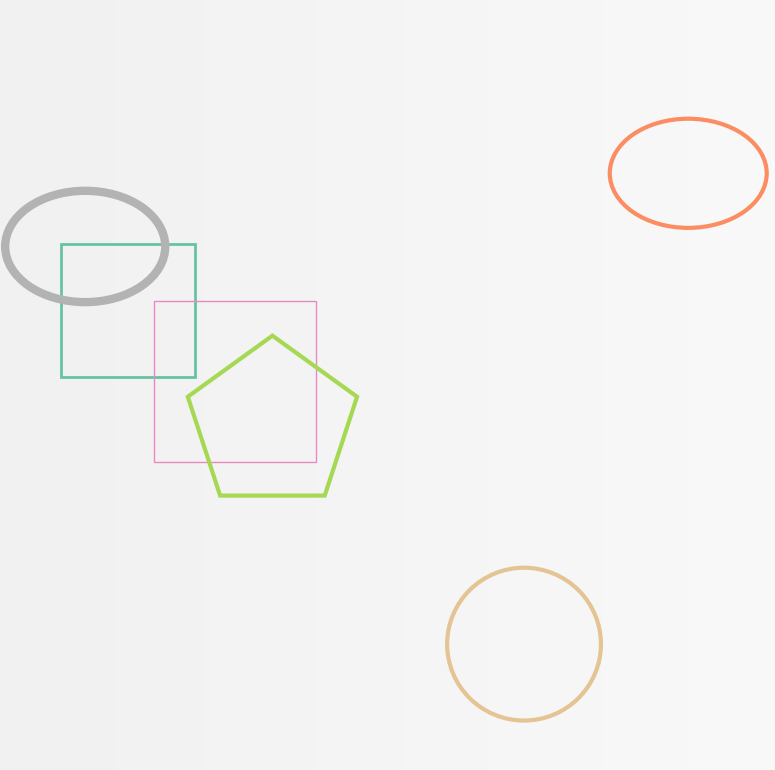[{"shape": "square", "thickness": 1, "radius": 0.43, "center": [0.165, 0.597]}, {"shape": "oval", "thickness": 1.5, "radius": 0.51, "center": [0.888, 0.775]}, {"shape": "square", "thickness": 0.5, "radius": 0.52, "center": [0.304, 0.505]}, {"shape": "pentagon", "thickness": 1.5, "radius": 0.57, "center": [0.352, 0.449]}, {"shape": "circle", "thickness": 1.5, "radius": 0.5, "center": [0.676, 0.163]}, {"shape": "oval", "thickness": 3, "radius": 0.52, "center": [0.11, 0.68]}]